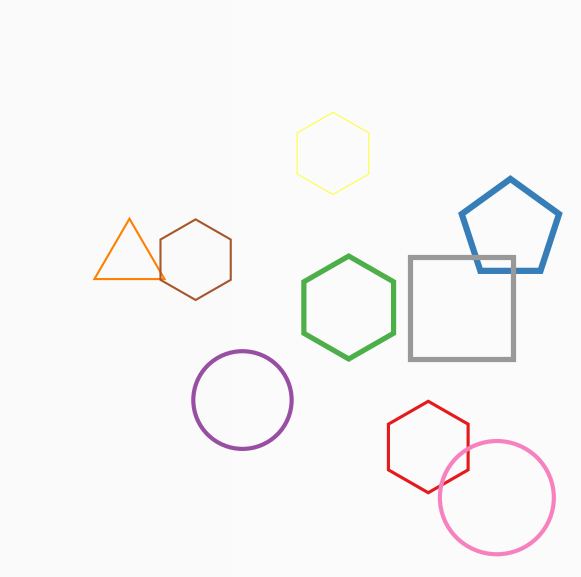[{"shape": "hexagon", "thickness": 1.5, "radius": 0.4, "center": [0.737, 0.225]}, {"shape": "pentagon", "thickness": 3, "radius": 0.44, "center": [0.878, 0.601]}, {"shape": "hexagon", "thickness": 2.5, "radius": 0.45, "center": [0.6, 0.467]}, {"shape": "circle", "thickness": 2, "radius": 0.42, "center": [0.417, 0.306]}, {"shape": "triangle", "thickness": 1, "radius": 0.35, "center": [0.223, 0.551]}, {"shape": "hexagon", "thickness": 0.5, "radius": 0.36, "center": [0.573, 0.733]}, {"shape": "hexagon", "thickness": 1, "radius": 0.35, "center": [0.337, 0.549]}, {"shape": "circle", "thickness": 2, "radius": 0.49, "center": [0.855, 0.137]}, {"shape": "square", "thickness": 2.5, "radius": 0.44, "center": [0.794, 0.466]}]